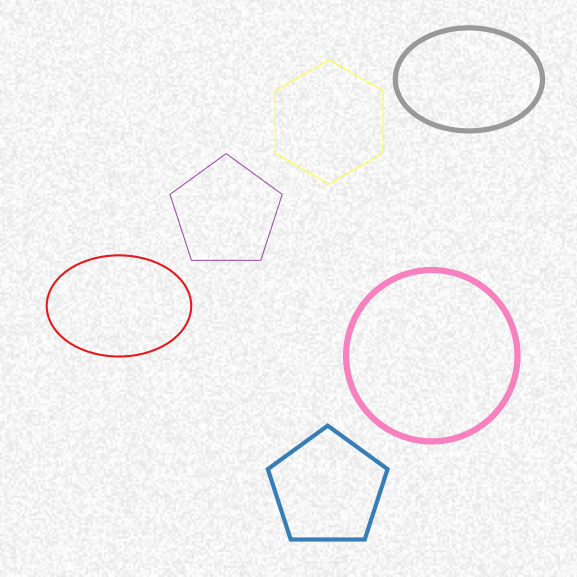[{"shape": "oval", "thickness": 1, "radius": 0.63, "center": [0.206, 0.469]}, {"shape": "pentagon", "thickness": 2, "radius": 0.54, "center": [0.567, 0.153]}, {"shape": "pentagon", "thickness": 0.5, "radius": 0.51, "center": [0.392, 0.631]}, {"shape": "hexagon", "thickness": 0.5, "radius": 0.54, "center": [0.57, 0.788]}, {"shape": "circle", "thickness": 3, "radius": 0.74, "center": [0.748, 0.383]}, {"shape": "oval", "thickness": 2.5, "radius": 0.64, "center": [0.812, 0.862]}]